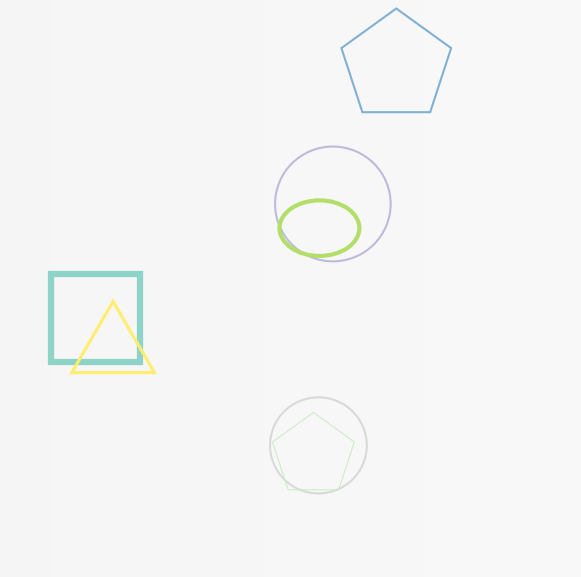[{"shape": "square", "thickness": 3, "radius": 0.38, "center": [0.164, 0.449]}, {"shape": "circle", "thickness": 1, "radius": 0.5, "center": [0.573, 0.646]}, {"shape": "pentagon", "thickness": 1, "radius": 0.5, "center": [0.682, 0.885]}, {"shape": "oval", "thickness": 2, "radius": 0.34, "center": [0.55, 0.604]}, {"shape": "circle", "thickness": 1, "radius": 0.42, "center": [0.548, 0.228]}, {"shape": "pentagon", "thickness": 0.5, "radius": 0.37, "center": [0.539, 0.211]}, {"shape": "triangle", "thickness": 1.5, "radius": 0.41, "center": [0.195, 0.395]}]